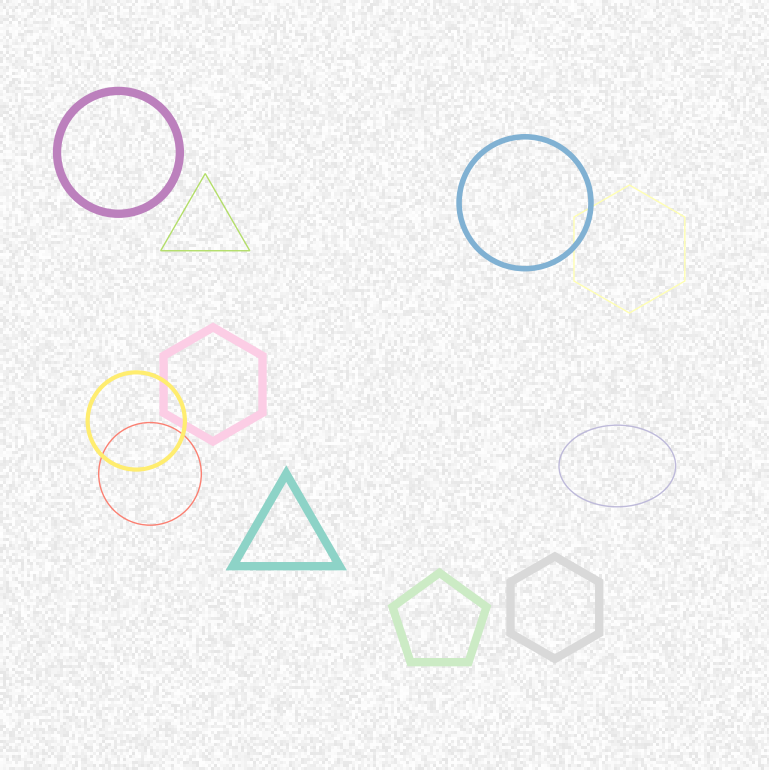[{"shape": "triangle", "thickness": 3, "radius": 0.4, "center": [0.372, 0.305]}, {"shape": "hexagon", "thickness": 0.5, "radius": 0.42, "center": [0.817, 0.677]}, {"shape": "oval", "thickness": 0.5, "radius": 0.38, "center": [0.802, 0.395]}, {"shape": "circle", "thickness": 0.5, "radius": 0.33, "center": [0.195, 0.385]}, {"shape": "circle", "thickness": 2, "radius": 0.43, "center": [0.682, 0.737]}, {"shape": "triangle", "thickness": 0.5, "radius": 0.33, "center": [0.267, 0.708]}, {"shape": "hexagon", "thickness": 3, "radius": 0.37, "center": [0.277, 0.501]}, {"shape": "hexagon", "thickness": 3, "radius": 0.33, "center": [0.721, 0.211]}, {"shape": "circle", "thickness": 3, "radius": 0.4, "center": [0.154, 0.802]}, {"shape": "pentagon", "thickness": 3, "radius": 0.32, "center": [0.571, 0.192]}, {"shape": "circle", "thickness": 1.5, "radius": 0.32, "center": [0.177, 0.453]}]